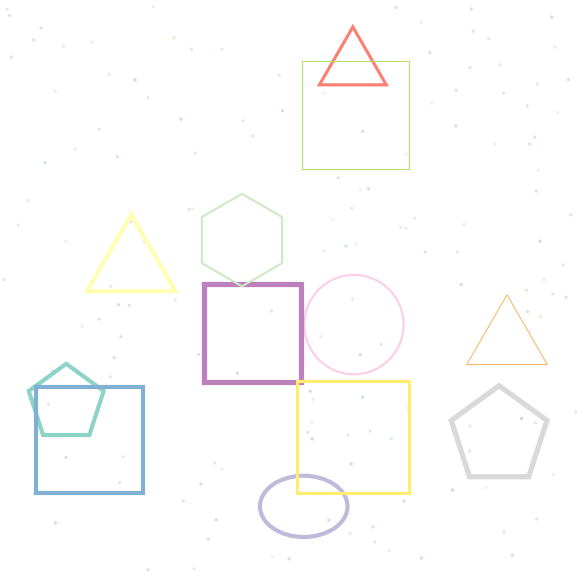[{"shape": "pentagon", "thickness": 2, "radius": 0.34, "center": [0.115, 0.301]}, {"shape": "triangle", "thickness": 2, "radius": 0.44, "center": [0.227, 0.539]}, {"shape": "oval", "thickness": 2, "radius": 0.38, "center": [0.526, 0.122]}, {"shape": "triangle", "thickness": 1.5, "radius": 0.33, "center": [0.611, 0.886]}, {"shape": "square", "thickness": 2, "radius": 0.46, "center": [0.155, 0.238]}, {"shape": "triangle", "thickness": 0.5, "radius": 0.4, "center": [0.878, 0.408]}, {"shape": "square", "thickness": 0.5, "radius": 0.47, "center": [0.615, 0.8]}, {"shape": "circle", "thickness": 1, "radius": 0.43, "center": [0.613, 0.437]}, {"shape": "pentagon", "thickness": 2.5, "radius": 0.44, "center": [0.864, 0.244]}, {"shape": "square", "thickness": 2.5, "radius": 0.42, "center": [0.438, 0.423]}, {"shape": "hexagon", "thickness": 1, "radius": 0.4, "center": [0.419, 0.583]}, {"shape": "square", "thickness": 1.5, "radius": 0.49, "center": [0.611, 0.243]}]